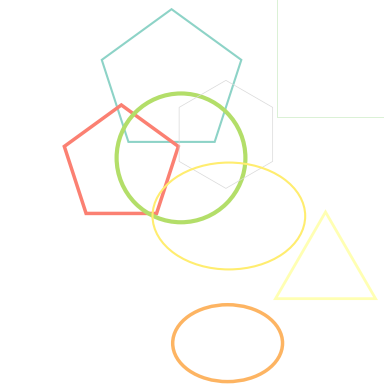[{"shape": "pentagon", "thickness": 1.5, "radius": 0.95, "center": [0.446, 0.786]}, {"shape": "triangle", "thickness": 2, "radius": 0.75, "center": [0.846, 0.299]}, {"shape": "pentagon", "thickness": 2.5, "radius": 0.78, "center": [0.315, 0.572]}, {"shape": "oval", "thickness": 2.5, "radius": 0.71, "center": [0.591, 0.109]}, {"shape": "circle", "thickness": 3, "radius": 0.84, "center": [0.47, 0.59]}, {"shape": "hexagon", "thickness": 0.5, "radius": 0.7, "center": [0.587, 0.651]}, {"shape": "square", "thickness": 0.5, "radius": 0.86, "center": [0.893, 0.868]}, {"shape": "oval", "thickness": 1.5, "radius": 0.99, "center": [0.594, 0.439]}]